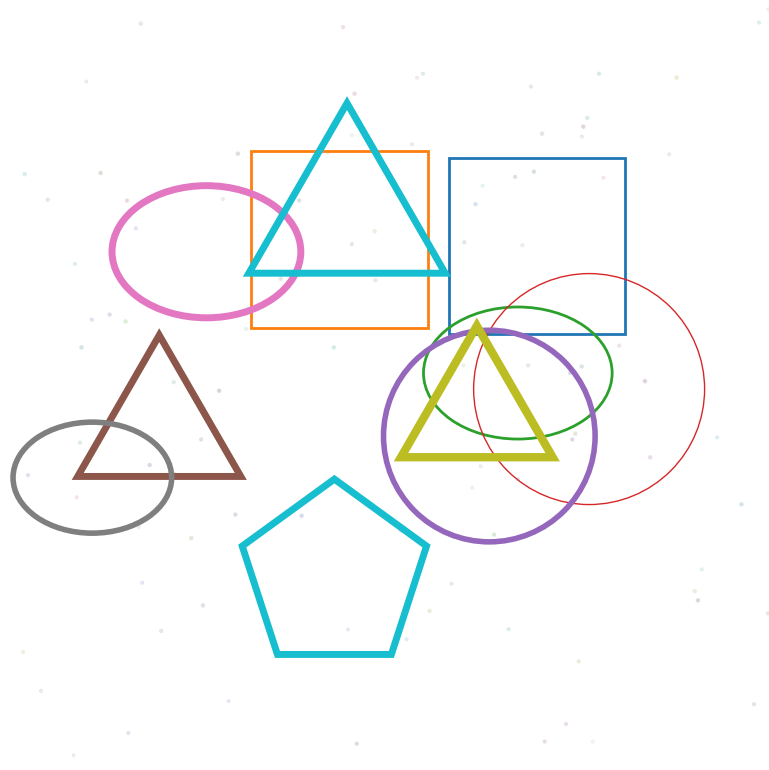[{"shape": "square", "thickness": 1, "radius": 0.57, "center": [0.697, 0.68]}, {"shape": "square", "thickness": 1, "radius": 0.58, "center": [0.441, 0.689]}, {"shape": "oval", "thickness": 1, "radius": 0.61, "center": [0.672, 0.516]}, {"shape": "circle", "thickness": 0.5, "radius": 0.75, "center": [0.765, 0.495]}, {"shape": "circle", "thickness": 2, "radius": 0.69, "center": [0.635, 0.434]}, {"shape": "triangle", "thickness": 2.5, "radius": 0.61, "center": [0.207, 0.442]}, {"shape": "oval", "thickness": 2.5, "radius": 0.61, "center": [0.268, 0.673]}, {"shape": "oval", "thickness": 2, "radius": 0.51, "center": [0.12, 0.38]}, {"shape": "triangle", "thickness": 3, "radius": 0.57, "center": [0.619, 0.463]}, {"shape": "pentagon", "thickness": 2.5, "radius": 0.63, "center": [0.434, 0.252]}, {"shape": "triangle", "thickness": 2.5, "radius": 0.74, "center": [0.451, 0.719]}]